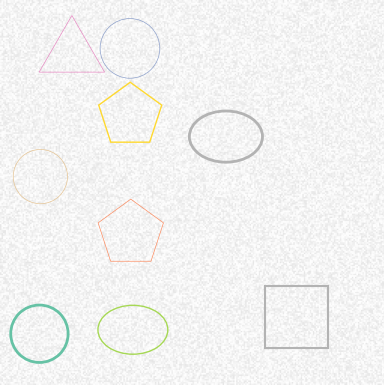[{"shape": "circle", "thickness": 2, "radius": 0.37, "center": [0.102, 0.133]}, {"shape": "pentagon", "thickness": 0.5, "radius": 0.45, "center": [0.34, 0.394]}, {"shape": "circle", "thickness": 0.5, "radius": 0.39, "center": [0.338, 0.874]}, {"shape": "triangle", "thickness": 0.5, "radius": 0.49, "center": [0.187, 0.862]}, {"shape": "oval", "thickness": 1, "radius": 0.45, "center": [0.345, 0.143]}, {"shape": "pentagon", "thickness": 1, "radius": 0.43, "center": [0.338, 0.7]}, {"shape": "circle", "thickness": 0.5, "radius": 0.35, "center": [0.105, 0.541]}, {"shape": "square", "thickness": 1.5, "radius": 0.41, "center": [0.769, 0.177]}, {"shape": "oval", "thickness": 2, "radius": 0.47, "center": [0.587, 0.645]}]